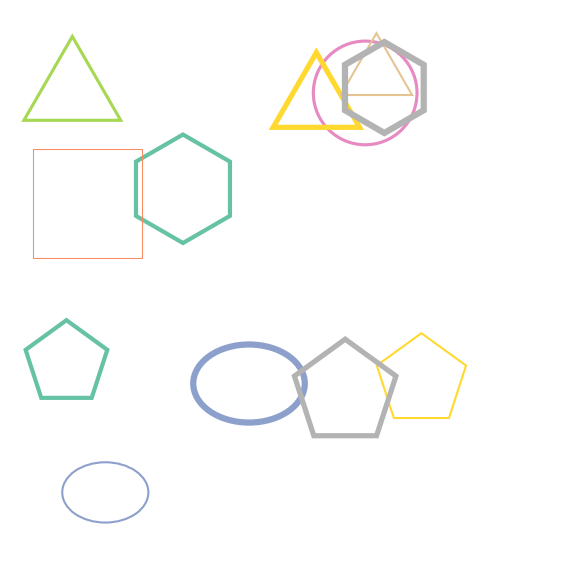[{"shape": "hexagon", "thickness": 2, "radius": 0.47, "center": [0.317, 0.672]}, {"shape": "pentagon", "thickness": 2, "radius": 0.37, "center": [0.115, 0.37]}, {"shape": "square", "thickness": 0.5, "radius": 0.47, "center": [0.152, 0.647]}, {"shape": "oval", "thickness": 1, "radius": 0.37, "center": [0.182, 0.146]}, {"shape": "oval", "thickness": 3, "radius": 0.48, "center": [0.431, 0.335]}, {"shape": "circle", "thickness": 1.5, "radius": 0.45, "center": [0.632, 0.838]}, {"shape": "triangle", "thickness": 1.5, "radius": 0.48, "center": [0.125, 0.839]}, {"shape": "triangle", "thickness": 2.5, "radius": 0.43, "center": [0.548, 0.822]}, {"shape": "pentagon", "thickness": 1, "radius": 0.41, "center": [0.73, 0.341]}, {"shape": "triangle", "thickness": 1, "radius": 0.36, "center": [0.652, 0.87]}, {"shape": "pentagon", "thickness": 2.5, "radius": 0.46, "center": [0.598, 0.319]}, {"shape": "hexagon", "thickness": 3, "radius": 0.39, "center": [0.666, 0.848]}]